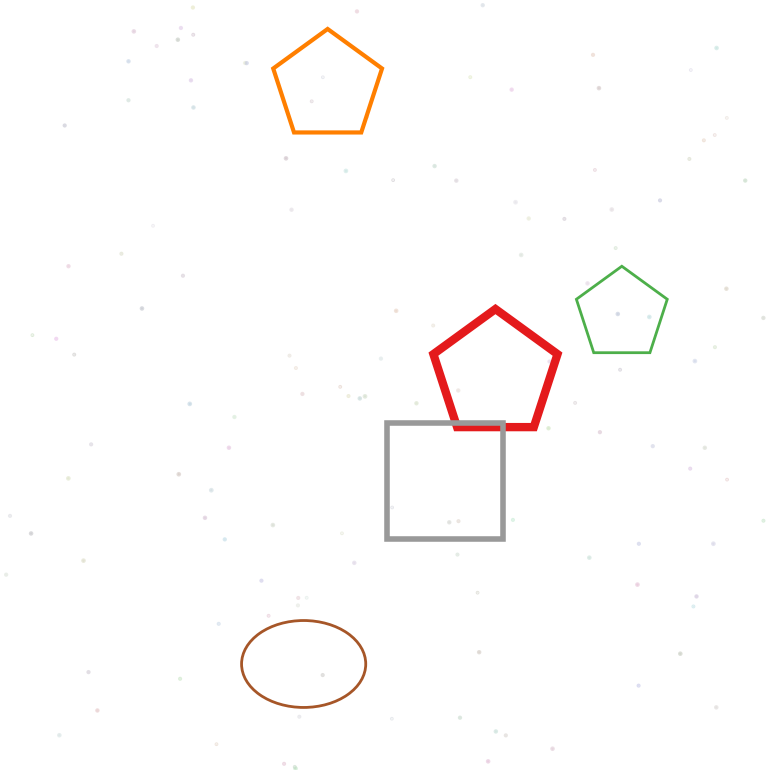[{"shape": "pentagon", "thickness": 3, "radius": 0.42, "center": [0.643, 0.514]}, {"shape": "pentagon", "thickness": 1, "radius": 0.31, "center": [0.808, 0.592]}, {"shape": "pentagon", "thickness": 1.5, "radius": 0.37, "center": [0.425, 0.888]}, {"shape": "oval", "thickness": 1, "radius": 0.4, "center": [0.394, 0.138]}, {"shape": "square", "thickness": 2, "radius": 0.38, "center": [0.578, 0.375]}]